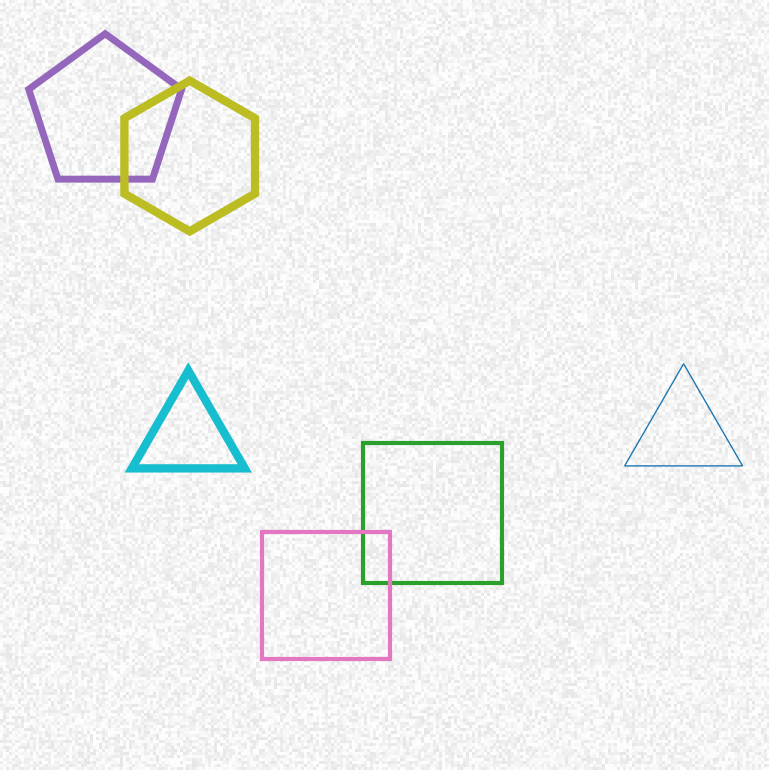[{"shape": "triangle", "thickness": 0.5, "radius": 0.44, "center": [0.888, 0.439]}, {"shape": "square", "thickness": 1.5, "radius": 0.45, "center": [0.562, 0.334]}, {"shape": "pentagon", "thickness": 2.5, "radius": 0.52, "center": [0.137, 0.852]}, {"shape": "square", "thickness": 1.5, "radius": 0.41, "center": [0.423, 0.227]}, {"shape": "hexagon", "thickness": 3, "radius": 0.49, "center": [0.246, 0.797]}, {"shape": "triangle", "thickness": 3, "radius": 0.42, "center": [0.245, 0.434]}]